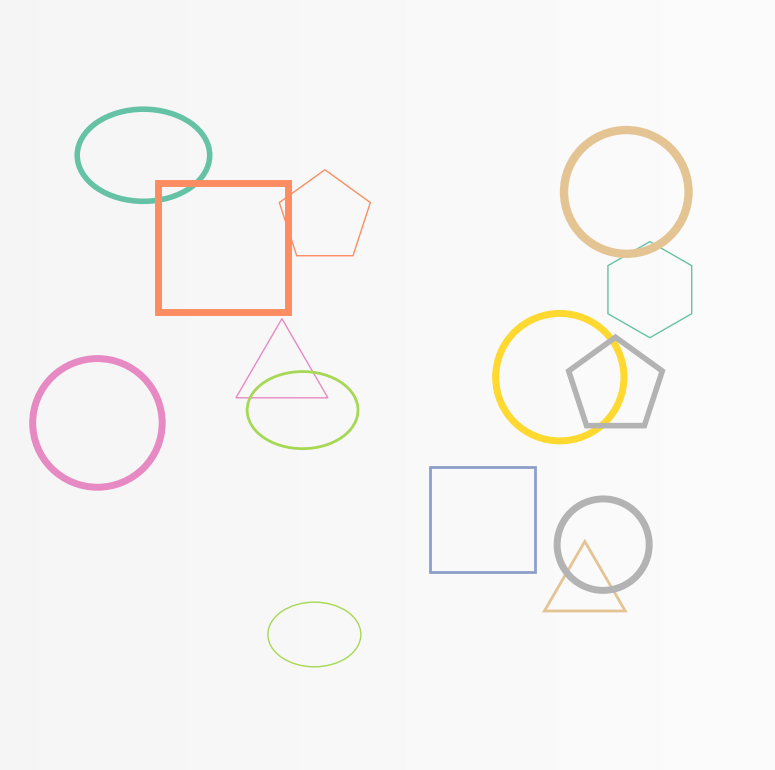[{"shape": "oval", "thickness": 2, "radius": 0.43, "center": [0.185, 0.798]}, {"shape": "hexagon", "thickness": 0.5, "radius": 0.31, "center": [0.838, 0.624]}, {"shape": "square", "thickness": 2.5, "radius": 0.42, "center": [0.288, 0.679]}, {"shape": "pentagon", "thickness": 0.5, "radius": 0.31, "center": [0.419, 0.718]}, {"shape": "square", "thickness": 1, "radius": 0.34, "center": [0.622, 0.326]}, {"shape": "triangle", "thickness": 0.5, "radius": 0.34, "center": [0.364, 0.518]}, {"shape": "circle", "thickness": 2.5, "radius": 0.42, "center": [0.126, 0.451]}, {"shape": "oval", "thickness": 0.5, "radius": 0.3, "center": [0.406, 0.176]}, {"shape": "oval", "thickness": 1, "radius": 0.36, "center": [0.39, 0.467]}, {"shape": "circle", "thickness": 2.5, "radius": 0.41, "center": [0.722, 0.51]}, {"shape": "circle", "thickness": 3, "radius": 0.4, "center": [0.808, 0.751]}, {"shape": "triangle", "thickness": 1, "radius": 0.3, "center": [0.755, 0.237]}, {"shape": "circle", "thickness": 2.5, "radius": 0.3, "center": [0.778, 0.293]}, {"shape": "pentagon", "thickness": 2, "radius": 0.32, "center": [0.794, 0.499]}]